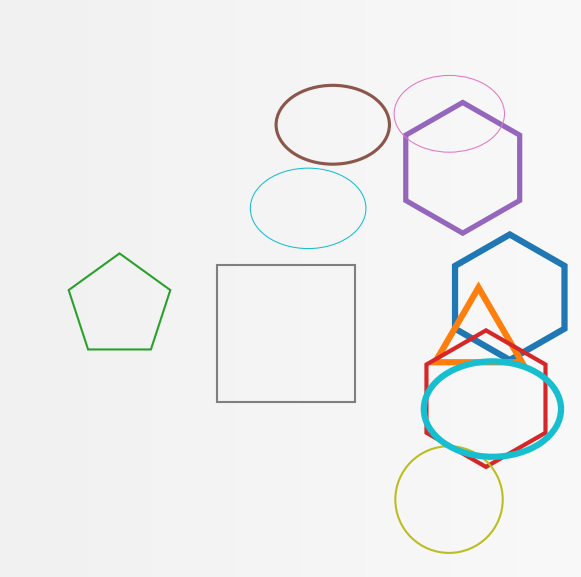[{"shape": "hexagon", "thickness": 3, "radius": 0.54, "center": [0.877, 0.484]}, {"shape": "triangle", "thickness": 3, "radius": 0.43, "center": [0.823, 0.415]}, {"shape": "pentagon", "thickness": 1, "radius": 0.46, "center": [0.206, 0.468]}, {"shape": "hexagon", "thickness": 2, "radius": 0.59, "center": [0.836, 0.309]}, {"shape": "hexagon", "thickness": 2.5, "radius": 0.57, "center": [0.796, 0.709]}, {"shape": "oval", "thickness": 1.5, "radius": 0.49, "center": [0.572, 0.783]}, {"shape": "oval", "thickness": 0.5, "radius": 0.47, "center": [0.773, 0.802]}, {"shape": "square", "thickness": 1, "radius": 0.59, "center": [0.492, 0.421]}, {"shape": "circle", "thickness": 1, "radius": 0.46, "center": [0.773, 0.134]}, {"shape": "oval", "thickness": 3, "radius": 0.59, "center": [0.847, 0.291]}, {"shape": "oval", "thickness": 0.5, "radius": 0.5, "center": [0.53, 0.638]}]